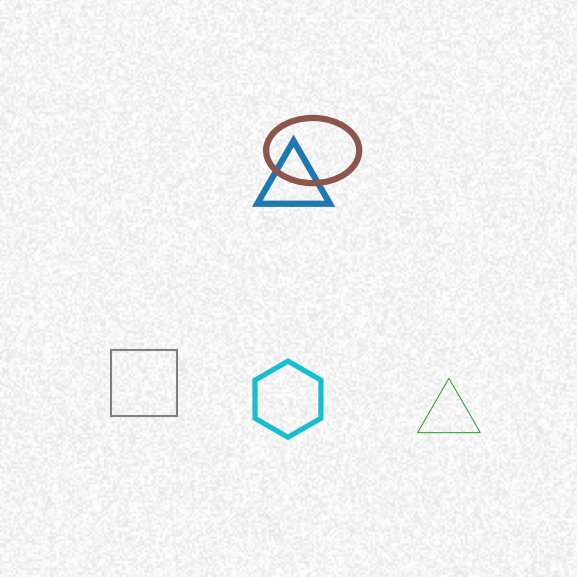[{"shape": "triangle", "thickness": 3, "radius": 0.36, "center": [0.508, 0.683]}, {"shape": "triangle", "thickness": 0.5, "radius": 0.31, "center": [0.777, 0.281]}, {"shape": "oval", "thickness": 3, "radius": 0.4, "center": [0.541, 0.738]}, {"shape": "square", "thickness": 1, "radius": 0.29, "center": [0.25, 0.336]}, {"shape": "hexagon", "thickness": 2.5, "radius": 0.33, "center": [0.499, 0.308]}]